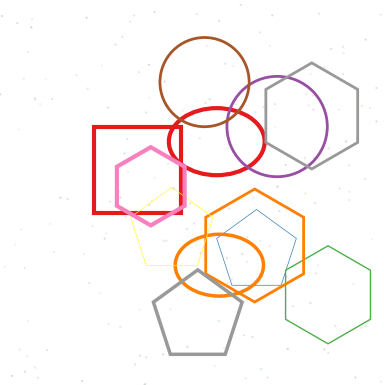[{"shape": "oval", "thickness": 3, "radius": 0.62, "center": [0.563, 0.632]}, {"shape": "square", "thickness": 3, "radius": 0.56, "center": [0.357, 0.558]}, {"shape": "pentagon", "thickness": 0.5, "radius": 0.54, "center": [0.666, 0.347]}, {"shape": "hexagon", "thickness": 1, "radius": 0.64, "center": [0.852, 0.234]}, {"shape": "circle", "thickness": 2, "radius": 0.65, "center": [0.72, 0.671]}, {"shape": "hexagon", "thickness": 2, "radius": 0.73, "center": [0.662, 0.362]}, {"shape": "oval", "thickness": 2.5, "radius": 0.57, "center": [0.57, 0.311]}, {"shape": "pentagon", "thickness": 0.5, "radius": 0.56, "center": [0.446, 0.401]}, {"shape": "circle", "thickness": 2, "radius": 0.58, "center": [0.531, 0.787]}, {"shape": "hexagon", "thickness": 3, "radius": 0.51, "center": [0.392, 0.516]}, {"shape": "pentagon", "thickness": 2.5, "radius": 0.61, "center": [0.514, 0.178]}, {"shape": "hexagon", "thickness": 2, "radius": 0.69, "center": [0.81, 0.699]}]